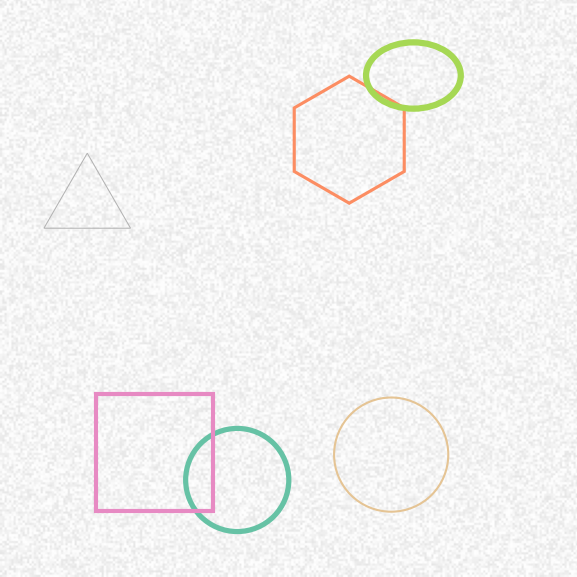[{"shape": "circle", "thickness": 2.5, "radius": 0.45, "center": [0.411, 0.168]}, {"shape": "hexagon", "thickness": 1.5, "radius": 0.55, "center": [0.605, 0.757]}, {"shape": "square", "thickness": 2, "radius": 0.51, "center": [0.268, 0.216]}, {"shape": "oval", "thickness": 3, "radius": 0.41, "center": [0.716, 0.868]}, {"shape": "circle", "thickness": 1, "radius": 0.49, "center": [0.677, 0.212]}, {"shape": "triangle", "thickness": 0.5, "radius": 0.43, "center": [0.151, 0.647]}]